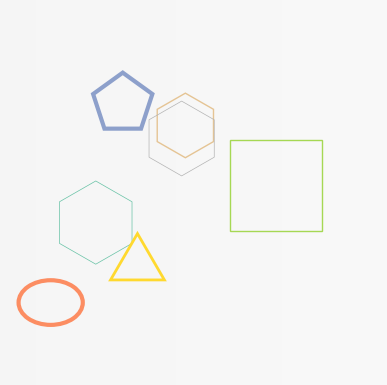[{"shape": "hexagon", "thickness": 0.5, "radius": 0.54, "center": [0.247, 0.422]}, {"shape": "oval", "thickness": 3, "radius": 0.41, "center": [0.131, 0.214]}, {"shape": "pentagon", "thickness": 3, "radius": 0.4, "center": [0.317, 0.731]}, {"shape": "square", "thickness": 1, "radius": 0.6, "center": [0.712, 0.518]}, {"shape": "triangle", "thickness": 2, "radius": 0.4, "center": [0.355, 0.313]}, {"shape": "hexagon", "thickness": 1, "radius": 0.42, "center": [0.478, 0.674]}, {"shape": "hexagon", "thickness": 0.5, "radius": 0.49, "center": [0.469, 0.64]}]